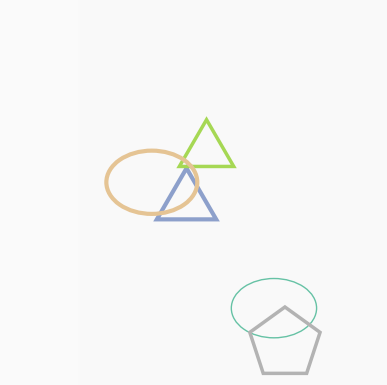[{"shape": "oval", "thickness": 1, "radius": 0.55, "center": [0.707, 0.2]}, {"shape": "triangle", "thickness": 3, "radius": 0.44, "center": [0.481, 0.474]}, {"shape": "triangle", "thickness": 2.5, "radius": 0.41, "center": [0.533, 0.608]}, {"shape": "oval", "thickness": 3, "radius": 0.59, "center": [0.392, 0.527]}, {"shape": "pentagon", "thickness": 2.5, "radius": 0.48, "center": [0.735, 0.107]}]